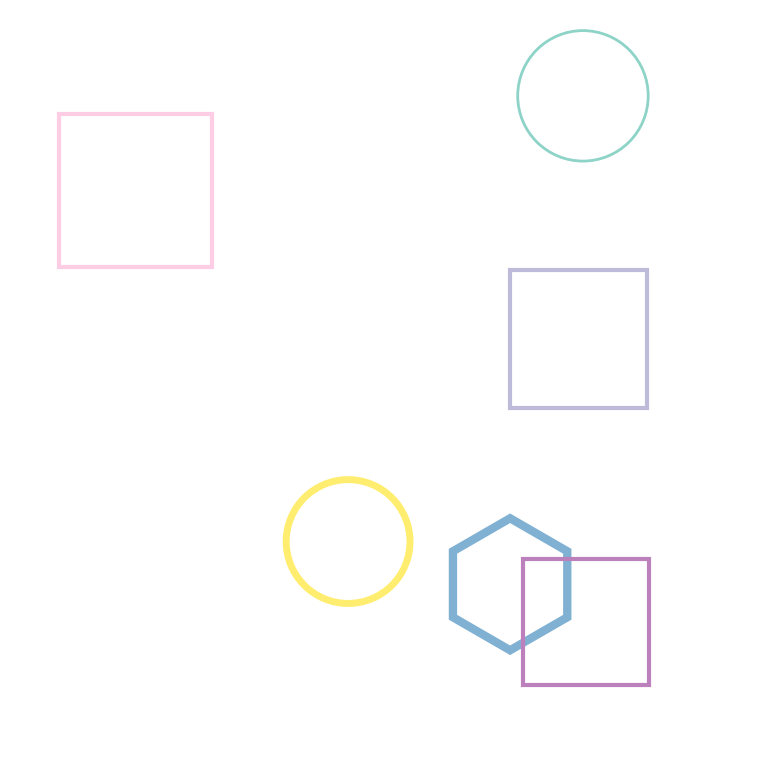[{"shape": "circle", "thickness": 1, "radius": 0.42, "center": [0.757, 0.876]}, {"shape": "square", "thickness": 1.5, "radius": 0.45, "center": [0.751, 0.56]}, {"shape": "hexagon", "thickness": 3, "radius": 0.43, "center": [0.662, 0.241]}, {"shape": "square", "thickness": 1.5, "radius": 0.5, "center": [0.176, 0.752]}, {"shape": "square", "thickness": 1.5, "radius": 0.41, "center": [0.761, 0.192]}, {"shape": "circle", "thickness": 2.5, "radius": 0.4, "center": [0.452, 0.297]}]